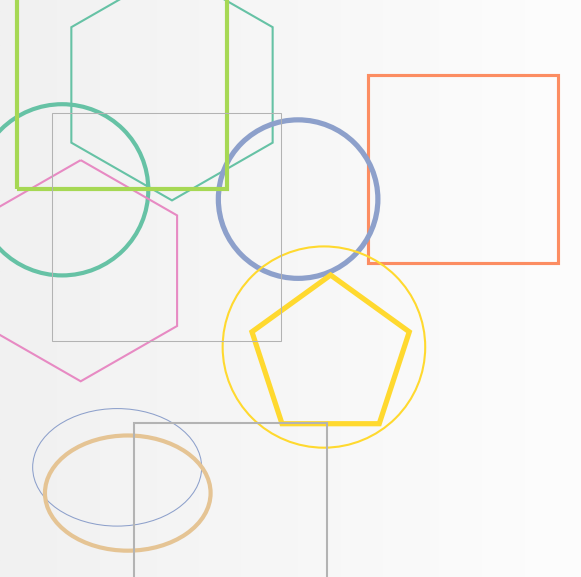[{"shape": "hexagon", "thickness": 1, "radius": 1.0, "center": [0.296, 0.852]}, {"shape": "circle", "thickness": 2, "radius": 0.74, "center": [0.107, 0.67]}, {"shape": "square", "thickness": 1.5, "radius": 0.82, "center": [0.797, 0.707]}, {"shape": "oval", "thickness": 0.5, "radius": 0.73, "center": [0.202, 0.19]}, {"shape": "circle", "thickness": 2.5, "radius": 0.69, "center": [0.513, 0.654]}, {"shape": "hexagon", "thickness": 1, "radius": 0.96, "center": [0.139, 0.53]}, {"shape": "square", "thickness": 2, "radius": 0.9, "center": [0.21, 0.853]}, {"shape": "pentagon", "thickness": 2.5, "radius": 0.71, "center": [0.569, 0.381]}, {"shape": "circle", "thickness": 1, "radius": 0.87, "center": [0.557, 0.398]}, {"shape": "oval", "thickness": 2, "radius": 0.71, "center": [0.22, 0.145]}, {"shape": "square", "thickness": 1, "radius": 0.83, "center": [0.397, 0.101]}, {"shape": "square", "thickness": 0.5, "radius": 0.99, "center": [0.287, 0.606]}]